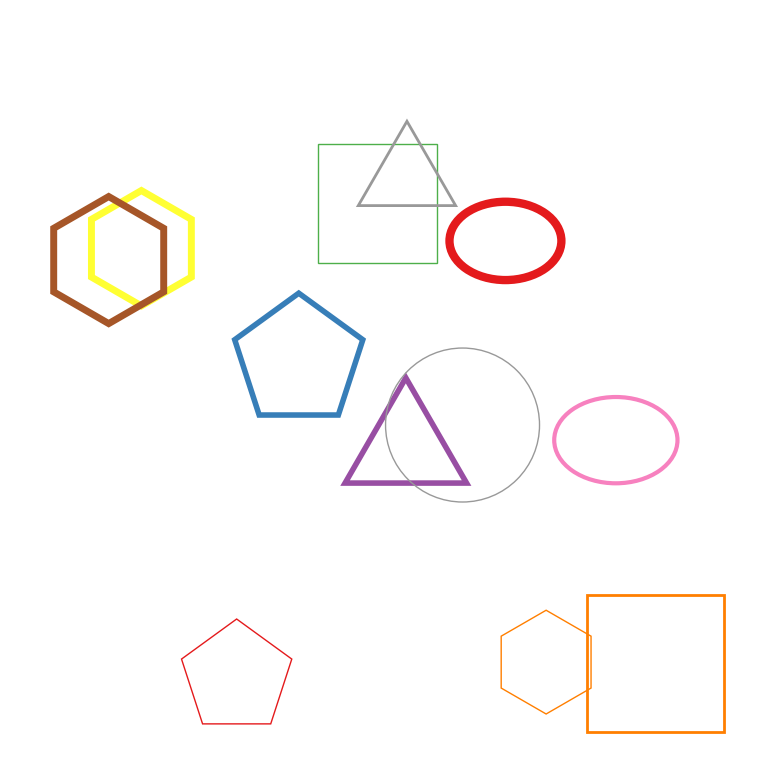[{"shape": "pentagon", "thickness": 0.5, "radius": 0.38, "center": [0.307, 0.121]}, {"shape": "oval", "thickness": 3, "radius": 0.36, "center": [0.656, 0.687]}, {"shape": "pentagon", "thickness": 2, "radius": 0.44, "center": [0.388, 0.532]}, {"shape": "square", "thickness": 0.5, "radius": 0.39, "center": [0.49, 0.735]}, {"shape": "triangle", "thickness": 2, "radius": 0.46, "center": [0.527, 0.418]}, {"shape": "hexagon", "thickness": 0.5, "radius": 0.34, "center": [0.709, 0.14]}, {"shape": "square", "thickness": 1, "radius": 0.44, "center": [0.851, 0.138]}, {"shape": "hexagon", "thickness": 2.5, "radius": 0.37, "center": [0.184, 0.678]}, {"shape": "hexagon", "thickness": 2.5, "radius": 0.41, "center": [0.141, 0.662]}, {"shape": "oval", "thickness": 1.5, "radius": 0.4, "center": [0.8, 0.428]}, {"shape": "triangle", "thickness": 1, "radius": 0.36, "center": [0.529, 0.769]}, {"shape": "circle", "thickness": 0.5, "radius": 0.5, "center": [0.601, 0.448]}]